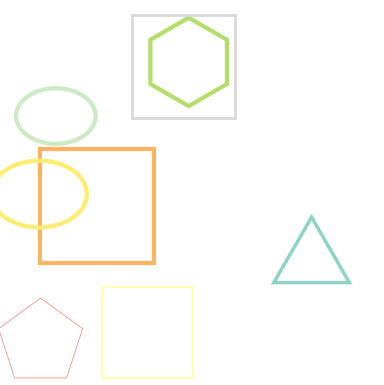[{"shape": "triangle", "thickness": 2.5, "radius": 0.57, "center": [0.809, 0.323]}, {"shape": "square", "thickness": 1.5, "radius": 0.59, "center": [0.383, 0.136]}, {"shape": "pentagon", "thickness": 0.5, "radius": 0.57, "center": [0.105, 0.111]}, {"shape": "square", "thickness": 3, "radius": 0.74, "center": [0.251, 0.466]}, {"shape": "hexagon", "thickness": 3, "radius": 0.57, "center": [0.49, 0.839]}, {"shape": "square", "thickness": 2, "radius": 0.67, "center": [0.477, 0.828]}, {"shape": "oval", "thickness": 3, "radius": 0.52, "center": [0.145, 0.699]}, {"shape": "oval", "thickness": 3, "radius": 0.62, "center": [0.102, 0.496]}]